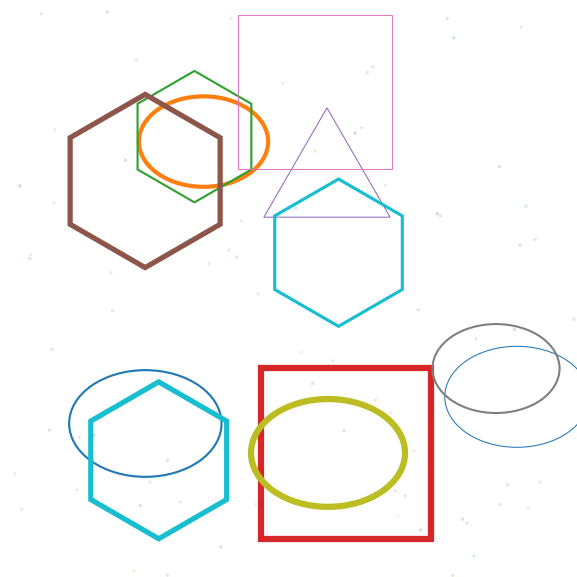[{"shape": "oval", "thickness": 1, "radius": 0.66, "center": [0.252, 0.266]}, {"shape": "oval", "thickness": 0.5, "radius": 0.62, "center": [0.895, 0.312]}, {"shape": "oval", "thickness": 2, "radius": 0.56, "center": [0.352, 0.754]}, {"shape": "hexagon", "thickness": 1, "radius": 0.57, "center": [0.337, 0.763]}, {"shape": "square", "thickness": 3, "radius": 0.74, "center": [0.599, 0.214]}, {"shape": "triangle", "thickness": 0.5, "radius": 0.63, "center": [0.566, 0.686]}, {"shape": "hexagon", "thickness": 2.5, "radius": 0.75, "center": [0.251, 0.686]}, {"shape": "square", "thickness": 0.5, "radius": 0.66, "center": [0.546, 0.84]}, {"shape": "oval", "thickness": 1, "radius": 0.55, "center": [0.859, 0.361]}, {"shape": "oval", "thickness": 3, "radius": 0.67, "center": [0.568, 0.215]}, {"shape": "hexagon", "thickness": 2.5, "radius": 0.68, "center": [0.275, 0.202]}, {"shape": "hexagon", "thickness": 1.5, "radius": 0.64, "center": [0.586, 0.562]}]